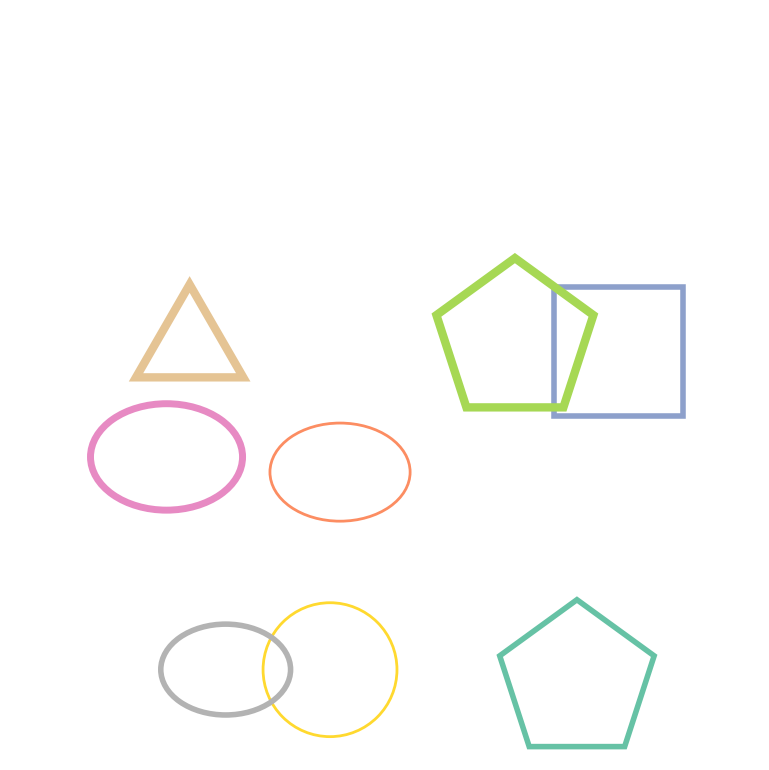[{"shape": "pentagon", "thickness": 2, "radius": 0.53, "center": [0.749, 0.116]}, {"shape": "oval", "thickness": 1, "radius": 0.46, "center": [0.442, 0.387]}, {"shape": "square", "thickness": 2, "radius": 0.42, "center": [0.803, 0.543]}, {"shape": "oval", "thickness": 2.5, "radius": 0.49, "center": [0.216, 0.407]}, {"shape": "pentagon", "thickness": 3, "radius": 0.54, "center": [0.669, 0.558]}, {"shape": "circle", "thickness": 1, "radius": 0.43, "center": [0.429, 0.13]}, {"shape": "triangle", "thickness": 3, "radius": 0.4, "center": [0.246, 0.55]}, {"shape": "oval", "thickness": 2, "radius": 0.42, "center": [0.293, 0.13]}]